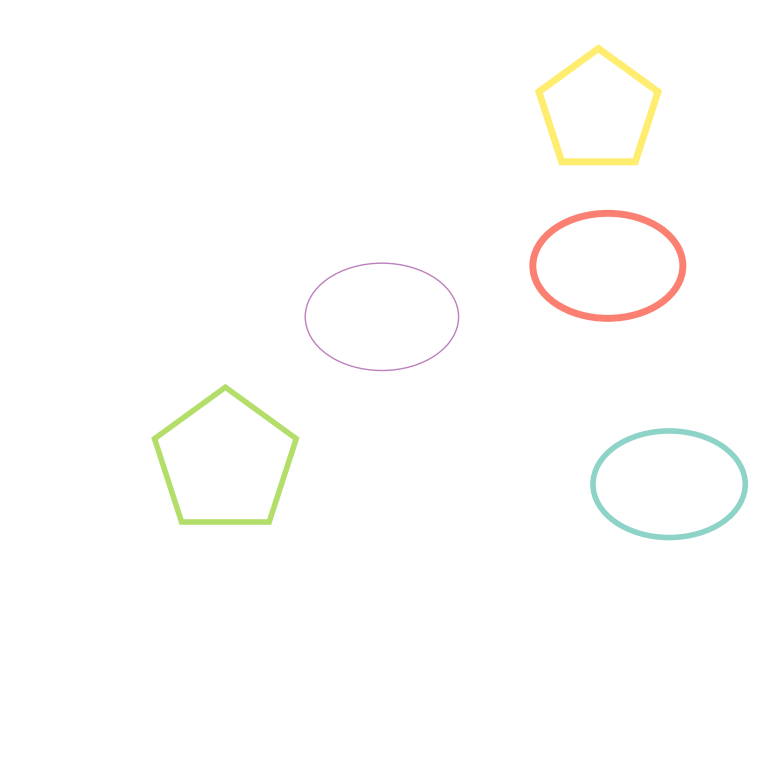[{"shape": "oval", "thickness": 2, "radius": 0.49, "center": [0.869, 0.371]}, {"shape": "oval", "thickness": 2.5, "radius": 0.49, "center": [0.789, 0.655]}, {"shape": "pentagon", "thickness": 2, "radius": 0.48, "center": [0.293, 0.4]}, {"shape": "oval", "thickness": 0.5, "radius": 0.5, "center": [0.496, 0.589]}, {"shape": "pentagon", "thickness": 2.5, "radius": 0.41, "center": [0.777, 0.856]}]